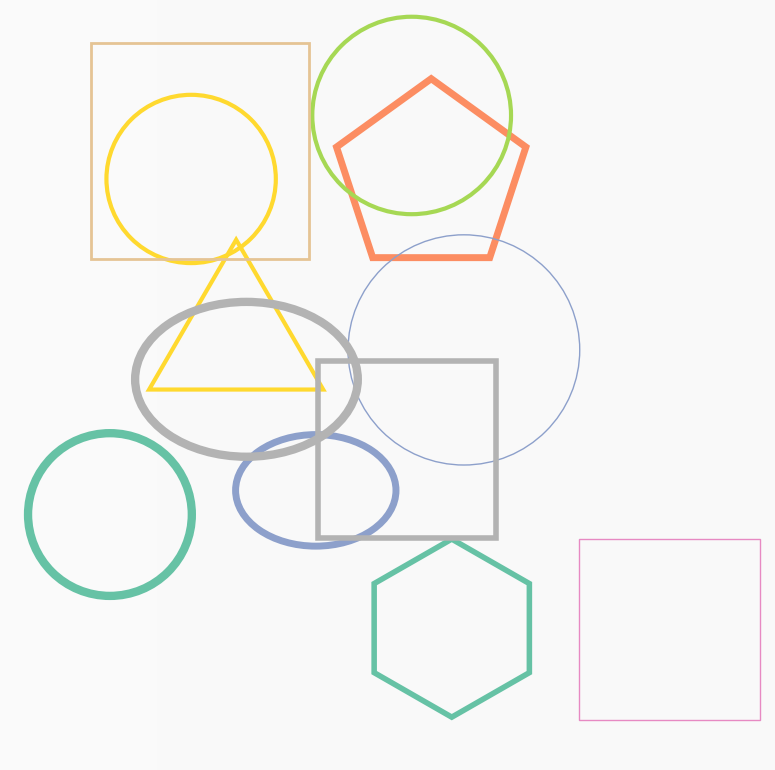[{"shape": "hexagon", "thickness": 2, "radius": 0.58, "center": [0.583, 0.184]}, {"shape": "circle", "thickness": 3, "radius": 0.53, "center": [0.142, 0.332]}, {"shape": "pentagon", "thickness": 2.5, "radius": 0.64, "center": [0.556, 0.769]}, {"shape": "circle", "thickness": 0.5, "radius": 0.75, "center": [0.599, 0.546]}, {"shape": "oval", "thickness": 2.5, "radius": 0.52, "center": [0.407, 0.363]}, {"shape": "square", "thickness": 0.5, "radius": 0.59, "center": [0.864, 0.183]}, {"shape": "circle", "thickness": 1.5, "radius": 0.64, "center": [0.531, 0.85]}, {"shape": "triangle", "thickness": 1.5, "radius": 0.65, "center": [0.305, 0.559]}, {"shape": "circle", "thickness": 1.5, "radius": 0.55, "center": [0.247, 0.768]}, {"shape": "square", "thickness": 1, "radius": 0.7, "center": [0.258, 0.804]}, {"shape": "square", "thickness": 2, "radius": 0.58, "center": [0.525, 0.416]}, {"shape": "oval", "thickness": 3, "radius": 0.72, "center": [0.318, 0.507]}]